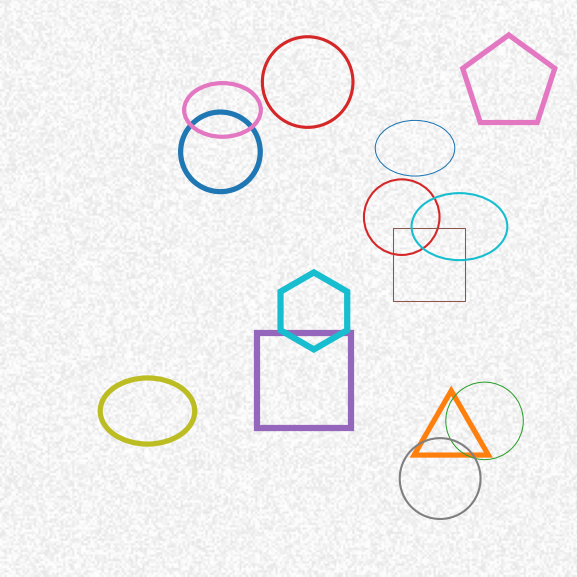[{"shape": "oval", "thickness": 0.5, "radius": 0.34, "center": [0.719, 0.742]}, {"shape": "circle", "thickness": 2.5, "radius": 0.34, "center": [0.382, 0.736]}, {"shape": "triangle", "thickness": 2.5, "radius": 0.37, "center": [0.781, 0.248]}, {"shape": "circle", "thickness": 0.5, "radius": 0.34, "center": [0.839, 0.27]}, {"shape": "circle", "thickness": 1.5, "radius": 0.39, "center": [0.533, 0.857]}, {"shape": "circle", "thickness": 1, "radius": 0.33, "center": [0.696, 0.623]}, {"shape": "square", "thickness": 3, "radius": 0.41, "center": [0.526, 0.34]}, {"shape": "square", "thickness": 0.5, "radius": 0.31, "center": [0.743, 0.541]}, {"shape": "pentagon", "thickness": 2.5, "radius": 0.42, "center": [0.881, 0.855]}, {"shape": "oval", "thickness": 2, "radius": 0.33, "center": [0.385, 0.809]}, {"shape": "circle", "thickness": 1, "radius": 0.35, "center": [0.762, 0.17]}, {"shape": "oval", "thickness": 2.5, "radius": 0.41, "center": [0.255, 0.287]}, {"shape": "hexagon", "thickness": 3, "radius": 0.33, "center": [0.543, 0.461]}, {"shape": "oval", "thickness": 1, "radius": 0.41, "center": [0.796, 0.607]}]